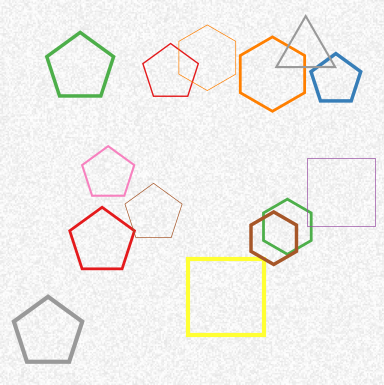[{"shape": "pentagon", "thickness": 1, "radius": 0.38, "center": [0.443, 0.811]}, {"shape": "pentagon", "thickness": 2, "radius": 0.44, "center": [0.265, 0.373]}, {"shape": "pentagon", "thickness": 2.5, "radius": 0.34, "center": [0.872, 0.793]}, {"shape": "hexagon", "thickness": 2, "radius": 0.36, "center": [0.746, 0.411]}, {"shape": "pentagon", "thickness": 2.5, "radius": 0.46, "center": [0.208, 0.825]}, {"shape": "square", "thickness": 0.5, "radius": 0.44, "center": [0.885, 0.502]}, {"shape": "hexagon", "thickness": 2, "radius": 0.48, "center": [0.708, 0.808]}, {"shape": "hexagon", "thickness": 0.5, "radius": 0.43, "center": [0.538, 0.85]}, {"shape": "square", "thickness": 3, "radius": 0.49, "center": [0.588, 0.228]}, {"shape": "hexagon", "thickness": 2.5, "radius": 0.34, "center": [0.711, 0.381]}, {"shape": "pentagon", "thickness": 0.5, "radius": 0.39, "center": [0.399, 0.446]}, {"shape": "pentagon", "thickness": 1.5, "radius": 0.36, "center": [0.281, 0.549]}, {"shape": "triangle", "thickness": 1.5, "radius": 0.44, "center": [0.794, 0.87]}, {"shape": "pentagon", "thickness": 3, "radius": 0.47, "center": [0.125, 0.136]}]